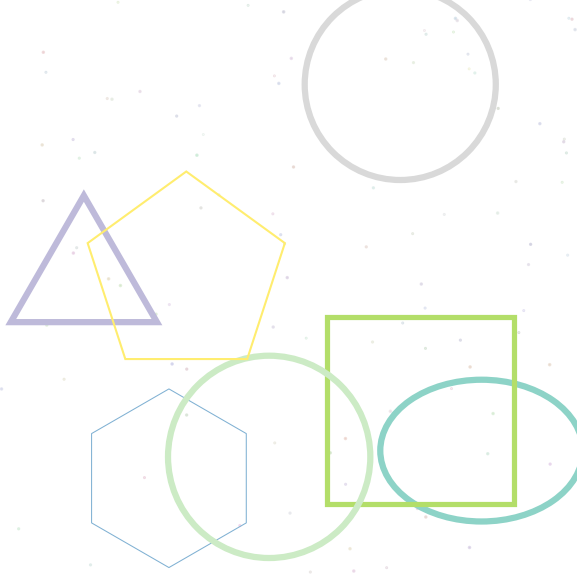[{"shape": "oval", "thickness": 3, "radius": 0.88, "center": [0.834, 0.219]}, {"shape": "triangle", "thickness": 3, "radius": 0.73, "center": [0.145, 0.514]}, {"shape": "hexagon", "thickness": 0.5, "radius": 0.77, "center": [0.293, 0.171]}, {"shape": "square", "thickness": 2.5, "radius": 0.81, "center": [0.728, 0.289]}, {"shape": "circle", "thickness": 3, "radius": 0.83, "center": [0.693, 0.853]}, {"shape": "circle", "thickness": 3, "radius": 0.88, "center": [0.466, 0.208]}, {"shape": "pentagon", "thickness": 1, "radius": 0.9, "center": [0.323, 0.523]}]